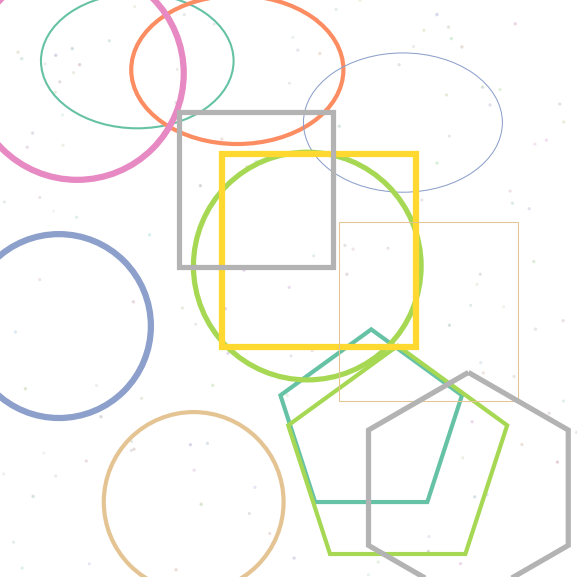[{"shape": "pentagon", "thickness": 2, "radius": 0.83, "center": [0.643, 0.264]}, {"shape": "oval", "thickness": 1, "radius": 0.83, "center": [0.238, 0.894]}, {"shape": "oval", "thickness": 2, "radius": 0.92, "center": [0.411, 0.878]}, {"shape": "oval", "thickness": 0.5, "radius": 0.86, "center": [0.698, 0.787]}, {"shape": "circle", "thickness": 3, "radius": 0.8, "center": [0.102, 0.435]}, {"shape": "circle", "thickness": 3, "radius": 0.92, "center": [0.134, 0.872]}, {"shape": "pentagon", "thickness": 2, "radius": 1.0, "center": [0.689, 0.201]}, {"shape": "circle", "thickness": 2.5, "radius": 0.99, "center": [0.532, 0.538]}, {"shape": "square", "thickness": 3, "radius": 0.84, "center": [0.553, 0.565]}, {"shape": "circle", "thickness": 2, "radius": 0.78, "center": [0.335, 0.13]}, {"shape": "square", "thickness": 0.5, "radius": 0.78, "center": [0.743, 0.459]}, {"shape": "square", "thickness": 2.5, "radius": 0.67, "center": [0.443, 0.671]}, {"shape": "hexagon", "thickness": 2.5, "radius": 1.0, "center": [0.811, 0.155]}]